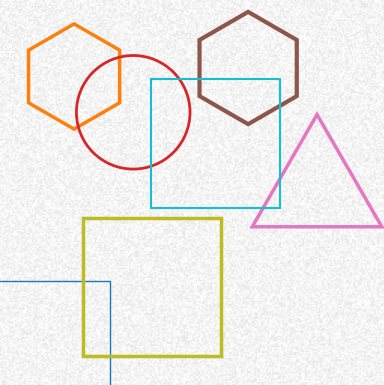[{"shape": "square", "thickness": 1, "radius": 0.75, "center": [0.134, 0.12]}, {"shape": "hexagon", "thickness": 2.5, "radius": 0.68, "center": [0.192, 0.801]}, {"shape": "circle", "thickness": 2, "radius": 0.74, "center": [0.346, 0.708]}, {"shape": "hexagon", "thickness": 3, "radius": 0.73, "center": [0.645, 0.823]}, {"shape": "triangle", "thickness": 2.5, "radius": 0.97, "center": [0.823, 0.508]}, {"shape": "square", "thickness": 2.5, "radius": 0.9, "center": [0.394, 0.255]}, {"shape": "square", "thickness": 1.5, "radius": 0.84, "center": [0.559, 0.626]}]